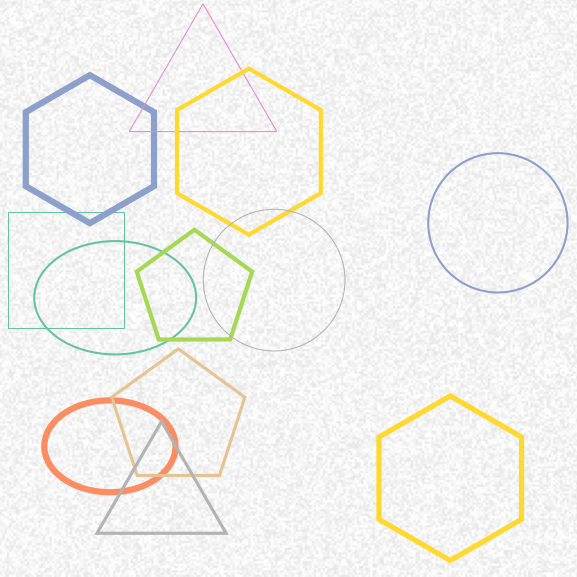[{"shape": "oval", "thickness": 1, "radius": 0.7, "center": [0.199, 0.484]}, {"shape": "square", "thickness": 0.5, "radius": 0.51, "center": [0.114, 0.532]}, {"shape": "oval", "thickness": 3, "radius": 0.57, "center": [0.19, 0.226]}, {"shape": "hexagon", "thickness": 3, "radius": 0.64, "center": [0.156, 0.741]}, {"shape": "circle", "thickness": 1, "radius": 0.6, "center": [0.862, 0.613]}, {"shape": "triangle", "thickness": 0.5, "radius": 0.74, "center": [0.352, 0.845]}, {"shape": "pentagon", "thickness": 2, "radius": 0.53, "center": [0.337, 0.496]}, {"shape": "hexagon", "thickness": 2.5, "radius": 0.71, "center": [0.78, 0.171]}, {"shape": "hexagon", "thickness": 2, "radius": 0.72, "center": [0.431, 0.737]}, {"shape": "pentagon", "thickness": 1.5, "radius": 0.61, "center": [0.309, 0.274]}, {"shape": "triangle", "thickness": 1.5, "radius": 0.65, "center": [0.28, 0.14]}, {"shape": "circle", "thickness": 0.5, "radius": 0.61, "center": [0.475, 0.514]}]